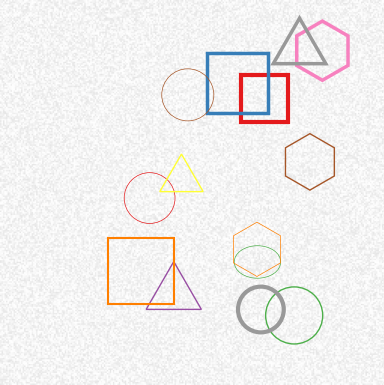[{"shape": "square", "thickness": 3, "radius": 0.31, "center": [0.687, 0.744]}, {"shape": "circle", "thickness": 0.5, "radius": 0.33, "center": [0.389, 0.486]}, {"shape": "square", "thickness": 2.5, "radius": 0.39, "center": [0.617, 0.785]}, {"shape": "circle", "thickness": 1, "radius": 0.37, "center": [0.764, 0.181]}, {"shape": "oval", "thickness": 0.5, "radius": 0.3, "center": [0.669, 0.32]}, {"shape": "triangle", "thickness": 1, "radius": 0.41, "center": [0.451, 0.238]}, {"shape": "hexagon", "thickness": 0.5, "radius": 0.35, "center": [0.667, 0.352]}, {"shape": "square", "thickness": 1.5, "radius": 0.43, "center": [0.367, 0.296]}, {"shape": "triangle", "thickness": 1, "radius": 0.33, "center": [0.471, 0.535]}, {"shape": "circle", "thickness": 0.5, "radius": 0.34, "center": [0.488, 0.754]}, {"shape": "hexagon", "thickness": 1, "radius": 0.37, "center": [0.805, 0.58]}, {"shape": "hexagon", "thickness": 2.5, "radius": 0.38, "center": [0.837, 0.868]}, {"shape": "triangle", "thickness": 2.5, "radius": 0.39, "center": [0.778, 0.874]}, {"shape": "circle", "thickness": 3, "radius": 0.3, "center": [0.678, 0.196]}]